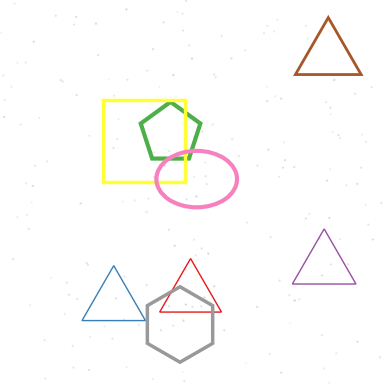[{"shape": "triangle", "thickness": 1, "radius": 0.46, "center": [0.495, 0.236]}, {"shape": "triangle", "thickness": 1, "radius": 0.48, "center": [0.295, 0.215]}, {"shape": "pentagon", "thickness": 3, "radius": 0.41, "center": [0.443, 0.654]}, {"shape": "triangle", "thickness": 1, "radius": 0.48, "center": [0.842, 0.31]}, {"shape": "square", "thickness": 2.5, "radius": 0.53, "center": [0.375, 0.635]}, {"shape": "triangle", "thickness": 2, "radius": 0.49, "center": [0.853, 0.856]}, {"shape": "oval", "thickness": 3, "radius": 0.52, "center": [0.511, 0.535]}, {"shape": "hexagon", "thickness": 2.5, "radius": 0.49, "center": [0.468, 0.157]}]